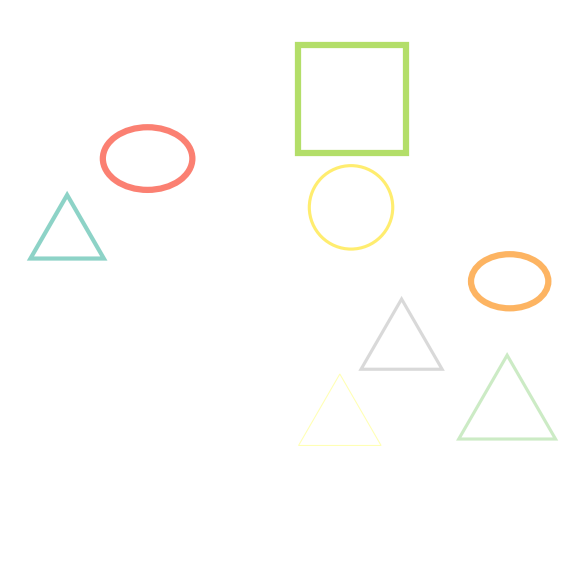[{"shape": "triangle", "thickness": 2, "radius": 0.37, "center": [0.116, 0.588]}, {"shape": "triangle", "thickness": 0.5, "radius": 0.41, "center": [0.588, 0.269]}, {"shape": "oval", "thickness": 3, "radius": 0.39, "center": [0.256, 0.725]}, {"shape": "oval", "thickness": 3, "radius": 0.33, "center": [0.883, 0.512]}, {"shape": "square", "thickness": 3, "radius": 0.47, "center": [0.61, 0.828]}, {"shape": "triangle", "thickness": 1.5, "radius": 0.41, "center": [0.695, 0.4]}, {"shape": "triangle", "thickness": 1.5, "radius": 0.48, "center": [0.878, 0.287]}, {"shape": "circle", "thickness": 1.5, "radius": 0.36, "center": [0.608, 0.64]}]